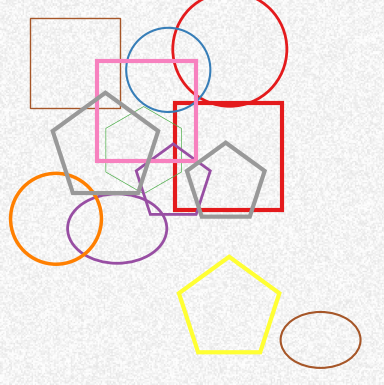[{"shape": "square", "thickness": 3, "radius": 0.69, "center": [0.594, 0.594]}, {"shape": "circle", "thickness": 2, "radius": 0.74, "center": [0.597, 0.872]}, {"shape": "circle", "thickness": 1.5, "radius": 0.55, "center": [0.437, 0.818]}, {"shape": "hexagon", "thickness": 0.5, "radius": 0.57, "center": [0.373, 0.61]}, {"shape": "oval", "thickness": 2, "radius": 0.64, "center": [0.304, 0.406]}, {"shape": "pentagon", "thickness": 2, "radius": 0.51, "center": [0.45, 0.525]}, {"shape": "circle", "thickness": 2.5, "radius": 0.59, "center": [0.145, 0.432]}, {"shape": "pentagon", "thickness": 3, "radius": 0.69, "center": [0.595, 0.196]}, {"shape": "square", "thickness": 1, "radius": 0.59, "center": [0.195, 0.837]}, {"shape": "oval", "thickness": 1.5, "radius": 0.52, "center": [0.833, 0.117]}, {"shape": "square", "thickness": 3, "radius": 0.65, "center": [0.38, 0.711]}, {"shape": "pentagon", "thickness": 3, "radius": 0.53, "center": [0.586, 0.523]}, {"shape": "pentagon", "thickness": 3, "radius": 0.72, "center": [0.274, 0.615]}]